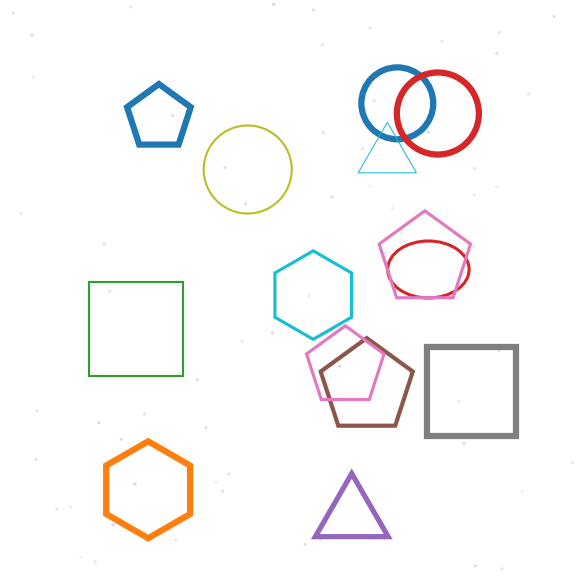[{"shape": "circle", "thickness": 3, "radius": 0.31, "center": [0.688, 0.82]}, {"shape": "pentagon", "thickness": 3, "radius": 0.29, "center": [0.275, 0.796]}, {"shape": "hexagon", "thickness": 3, "radius": 0.42, "center": [0.257, 0.151]}, {"shape": "square", "thickness": 1, "radius": 0.41, "center": [0.235, 0.429]}, {"shape": "circle", "thickness": 3, "radius": 0.36, "center": [0.758, 0.803]}, {"shape": "oval", "thickness": 1.5, "radius": 0.35, "center": [0.742, 0.532]}, {"shape": "triangle", "thickness": 2.5, "radius": 0.36, "center": [0.609, 0.106]}, {"shape": "pentagon", "thickness": 2, "radius": 0.42, "center": [0.635, 0.33]}, {"shape": "pentagon", "thickness": 1.5, "radius": 0.35, "center": [0.598, 0.364]}, {"shape": "pentagon", "thickness": 1.5, "radius": 0.42, "center": [0.736, 0.551]}, {"shape": "square", "thickness": 3, "radius": 0.39, "center": [0.816, 0.32]}, {"shape": "circle", "thickness": 1, "radius": 0.38, "center": [0.429, 0.706]}, {"shape": "hexagon", "thickness": 1.5, "radius": 0.38, "center": [0.542, 0.488]}, {"shape": "triangle", "thickness": 0.5, "radius": 0.29, "center": [0.671, 0.729]}]